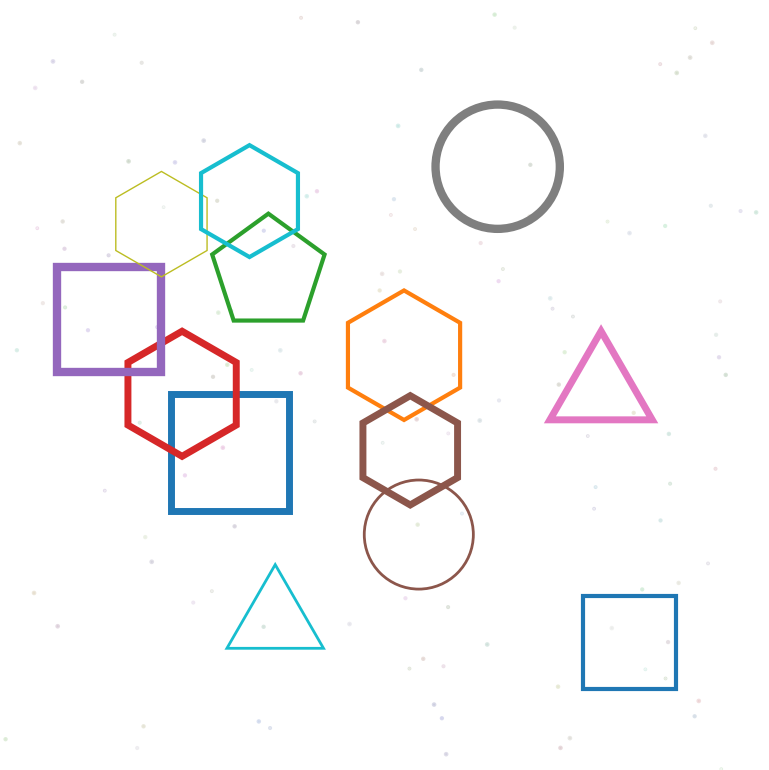[{"shape": "square", "thickness": 1.5, "radius": 0.3, "center": [0.818, 0.165]}, {"shape": "square", "thickness": 2.5, "radius": 0.38, "center": [0.299, 0.412]}, {"shape": "hexagon", "thickness": 1.5, "radius": 0.42, "center": [0.525, 0.539]}, {"shape": "pentagon", "thickness": 1.5, "radius": 0.38, "center": [0.349, 0.646]}, {"shape": "hexagon", "thickness": 2.5, "radius": 0.41, "center": [0.236, 0.489]}, {"shape": "square", "thickness": 3, "radius": 0.34, "center": [0.142, 0.585]}, {"shape": "hexagon", "thickness": 2.5, "radius": 0.35, "center": [0.533, 0.415]}, {"shape": "circle", "thickness": 1, "radius": 0.35, "center": [0.544, 0.306]}, {"shape": "triangle", "thickness": 2.5, "radius": 0.38, "center": [0.781, 0.493]}, {"shape": "circle", "thickness": 3, "radius": 0.4, "center": [0.646, 0.783]}, {"shape": "hexagon", "thickness": 0.5, "radius": 0.34, "center": [0.21, 0.709]}, {"shape": "hexagon", "thickness": 1.5, "radius": 0.36, "center": [0.324, 0.739]}, {"shape": "triangle", "thickness": 1, "radius": 0.36, "center": [0.357, 0.194]}]